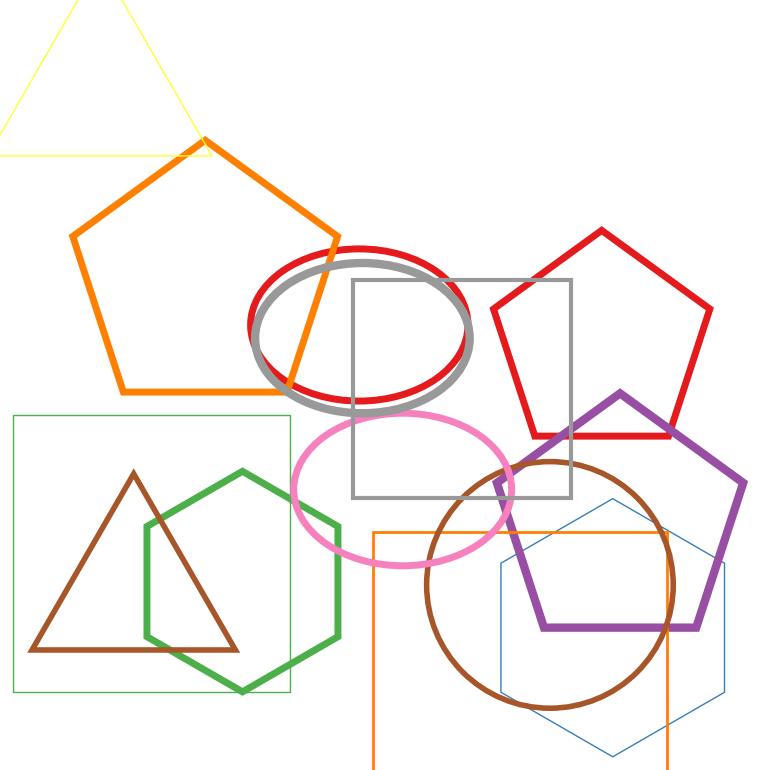[{"shape": "pentagon", "thickness": 2.5, "radius": 0.74, "center": [0.781, 0.553]}, {"shape": "oval", "thickness": 2.5, "radius": 0.71, "center": [0.467, 0.578]}, {"shape": "hexagon", "thickness": 0.5, "radius": 0.84, "center": [0.796, 0.185]}, {"shape": "hexagon", "thickness": 2.5, "radius": 0.72, "center": [0.315, 0.245]}, {"shape": "square", "thickness": 0.5, "radius": 0.9, "center": [0.197, 0.281]}, {"shape": "pentagon", "thickness": 3, "radius": 0.84, "center": [0.805, 0.321]}, {"shape": "pentagon", "thickness": 2.5, "radius": 0.9, "center": [0.266, 0.637]}, {"shape": "square", "thickness": 1, "radius": 0.96, "center": [0.675, 0.118]}, {"shape": "triangle", "thickness": 0.5, "radius": 0.84, "center": [0.13, 0.882]}, {"shape": "triangle", "thickness": 2, "radius": 0.76, "center": [0.174, 0.232]}, {"shape": "circle", "thickness": 2, "radius": 0.8, "center": [0.714, 0.24]}, {"shape": "oval", "thickness": 2.5, "radius": 0.71, "center": [0.523, 0.364]}, {"shape": "square", "thickness": 1.5, "radius": 0.71, "center": [0.6, 0.495]}, {"shape": "oval", "thickness": 3, "radius": 0.7, "center": [0.471, 0.561]}]